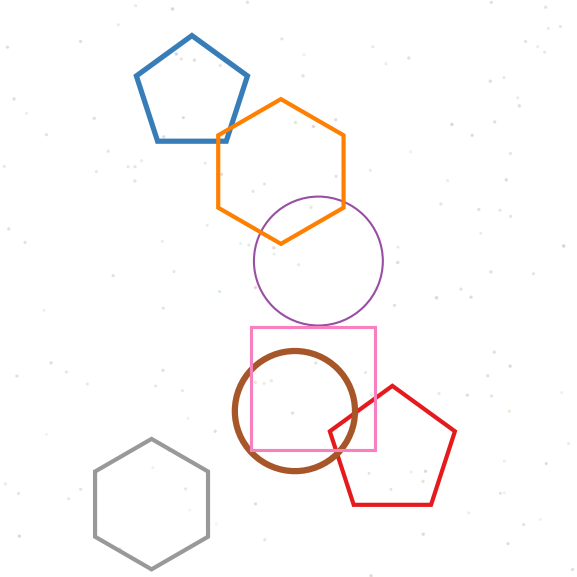[{"shape": "pentagon", "thickness": 2, "radius": 0.57, "center": [0.679, 0.217]}, {"shape": "pentagon", "thickness": 2.5, "radius": 0.51, "center": [0.332, 0.836]}, {"shape": "circle", "thickness": 1, "radius": 0.56, "center": [0.551, 0.547]}, {"shape": "hexagon", "thickness": 2, "radius": 0.63, "center": [0.486, 0.702]}, {"shape": "circle", "thickness": 3, "radius": 0.52, "center": [0.511, 0.287]}, {"shape": "square", "thickness": 1.5, "radius": 0.54, "center": [0.542, 0.327]}, {"shape": "hexagon", "thickness": 2, "radius": 0.56, "center": [0.262, 0.126]}]